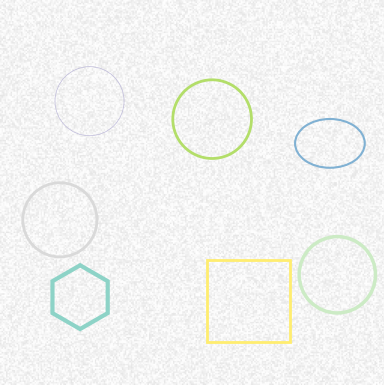[{"shape": "hexagon", "thickness": 3, "radius": 0.41, "center": [0.208, 0.228]}, {"shape": "circle", "thickness": 0.5, "radius": 0.45, "center": [0.233, 0.737]}, {"shape": "oval", "thickness": 1.5, "radius": 0.45, "center": [0.857, 0.628]}, {"shape": "circle", "thickness": 2, "radius": 0.51, "center": [0.551, 0.691]}, {"shape": "circle", "thickness": 2, "radius": 0.48, "center": [0.156, 0.429]}, {"shape": "circle", "thickness": 2.5, "radius": 0.5, "center": [0.876, 0.286]}, {"shape": "square", "thickness": 2, "radius": 0.53, "center": [0.645, 0.218]}]